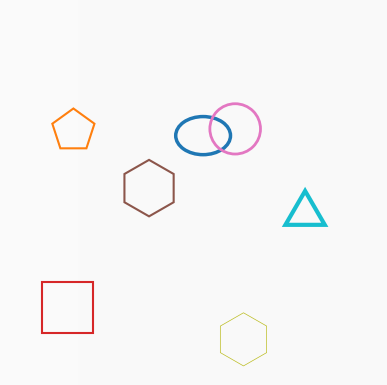[{"shape": "oval", "thickness": 2.5, "radius": 0.35, "center": [0.524, 0.648]}, {"shape": "pentagon", "thickness": 1.5, "radius": 0.29, "center": [0.189, 0.661]}, {"shape": "square", "thickness": 1.5, "radius": 0.33, "center": [0.174, 0.201]}, {"shape": "hexagon", "thickness": 1.5, "radius": 0.37, "center": [0.385, 0.511]}, {"shape": "circle", "thickness": 2, "radius": 0.33, "center": [0.607, 0.665]}, {"shape": "hexagon", "thickness": 0.5, "radius": 0.35, "center": [0.628, 0.119]}, {"shape": "triangle", "thickness": 3, "radius": 0.29, "center": [0.787, 0.445]}]